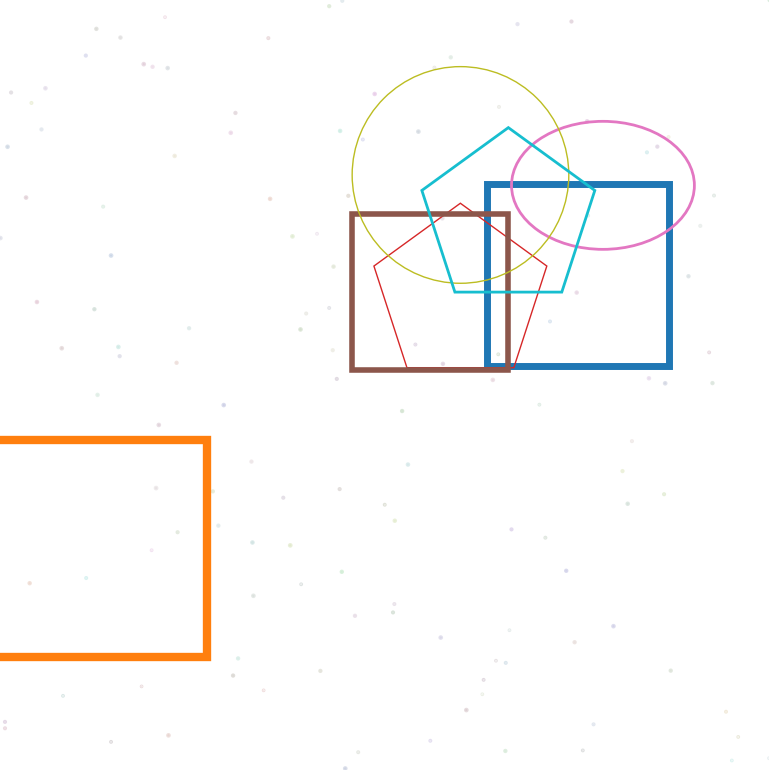[{"shape": "square", "thickness": 2.5, "radius": 0.59, "center": [0.751, 0.643]}, {"shape": "square", "thickness": 3, "radius": 0.7, "center": [0.129, 0.288]}, {"shape": "pentagon", "thickness": 0.5, "radius": 0.59, "center": [0.598, 0.618]}, {"shape": "square", "thickness": 2, "radius": 0.51, "center": [0.559, 0.621]}, {"shape": "oval", "thickness": 1, "radius": 0.59, "center": [0.783, 0.759]}, {"shape": "circle", "thickness": 0.5, "radius": 0.7, "center": [0.598, 0.773]}, {"shape": "pentagon", "thickness": 1, "radius": 0.59, "center": [0.66, 0.716]}]